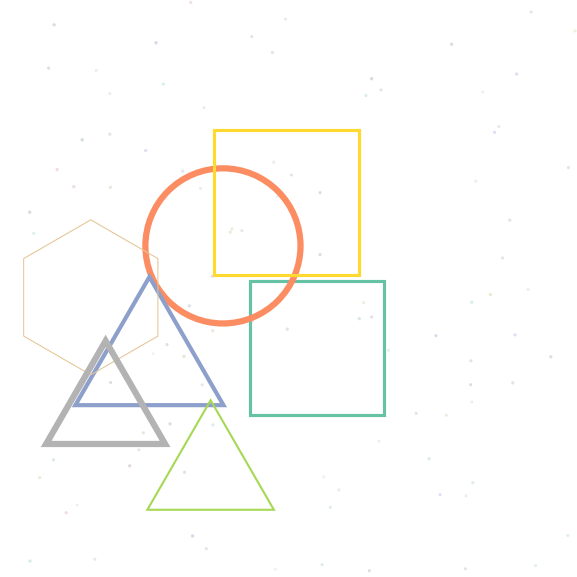[{"shape": "square", "thickness": 1.5, "radius": 0.58, "center": [0.549, 0.396]}, {"shape": "circle", "thickness": 3, "radius": 0.67, "center": [0.386, 0.573]}, {"shape": "triangle", "thickness": 2, "radius": 0.74, "center": [0.259, 0.372]}, {"shape": "triangle", "thickness": 1, "radius": 0.63, "center": [0.365, 0.18]}, {"shape": "square", "thickness": 1.5, "radius": 0.63, "center": [0.496, 0.649]}, {"shape": "hexagon", "thickness": 0.5, "radius": 0.67, "center": [0.157, 0.484]}, {"shape": "triangle", "thickness": 3, "radius": 0.59, "center": [0.183, 0.29]}]